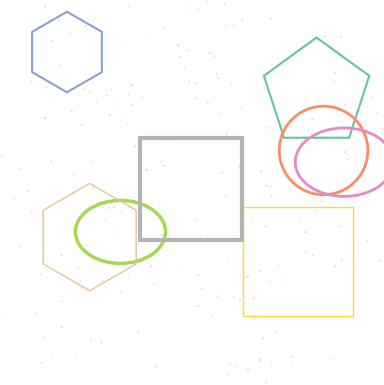[{"shape": "pentagon", "thickness": 1.5, "radius": 0.72, "center": [0.822, 0.759]}, {"shape": "circle", "thickness": 2, "radius": 0.57, "center": [0.84, 0.609]}, {"shape": "hexagon", "thickness": 1.5, "radius": 0.52, "center": [0.174, 0.865]}, {"shape": "oval", "thickness": 2, "radius": 0.64, "center": [0.894, 0.579]}, {"shape": "oval", "thickness": 2.5, "radius": 0.58, "center": [0.313, 0.398]}, {"shape": "square", "thickness": 1, "radius": 0.71, "center": [0.774, 0.321]}, {"shape": "hexagon", "thickness": 1, "radius": 0.7, "center": [0.233, 0.384]}, {"shape": "square", "thickness": 3, "radius": 0.66, "center": [0.496, 0.509]}]